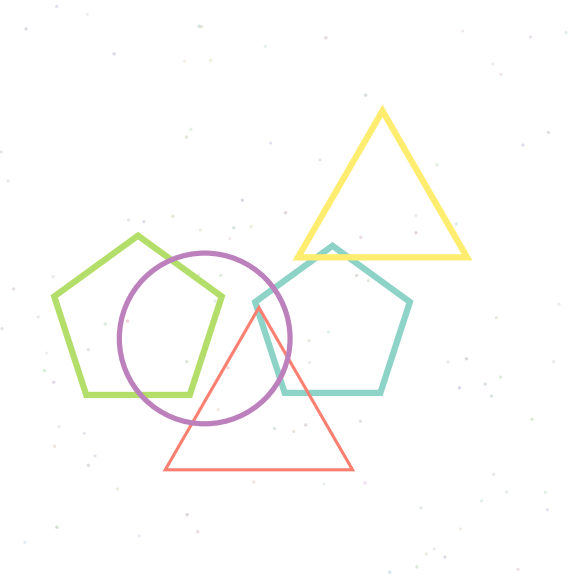[{"shape": "pentagon", "thickness": 3, "radius": 0.7, "center": [0.576, 0.433]}, {"shape": "triangle", "thickness": 1.5, "radius": 0.94, "center": [0.448, 0.279]}, {"shape": "pentagon", "thickness": 3, "radius": 0.76, "center": [0.239, 0.439]}, {"shape": "circle", "thickness": 2.5, "radius": 0.74, "center": [0.354, 0.413]}, {"shape": "triangle", "thickness": 3, "radius": 0.85, "center": [0.662, 0.638]}]